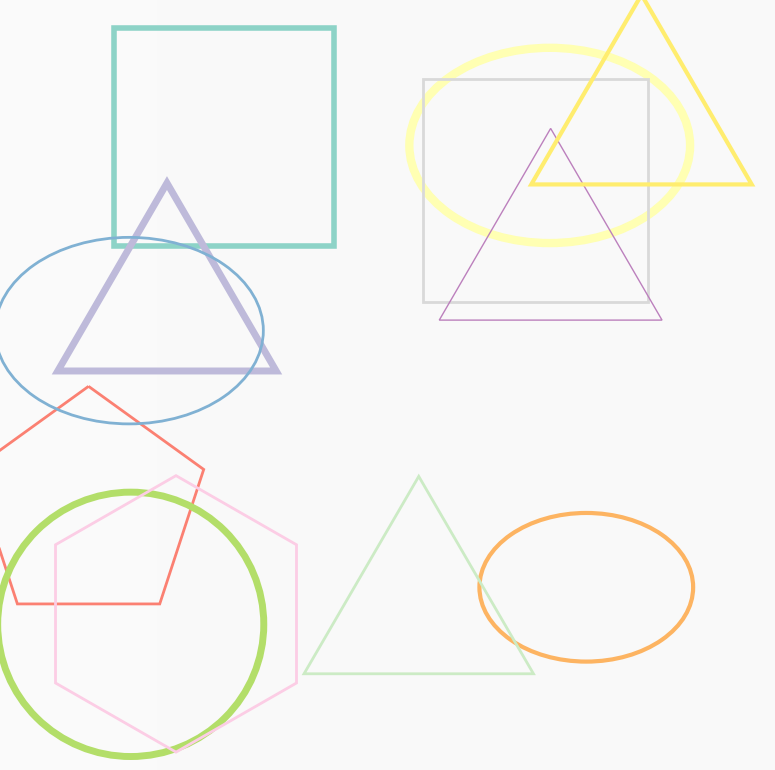[{"shape": "square", "thickness": 2, "radius": 0.71, "center": [0.289, 0.822]}, {"shape": "oval", "thickness": 3, "radius": 0.91, "center": [0.709, 0.811]}, {"shape": "triangle", "thickness": 2.5, "radius": 0.81, "center": [0.215, 0.6]}, {"shape": "pentagon", "thickness": 1, "radius": 0.78, "center": [0.114, 0.342]}, {"shape": "oval", "thickness": 1, "radius": 0.87, "center": [0.167, 0.571]}, {"shape": "oval", "thickness": 1.5, "radius": 0.69, "center": [0.756, 0.237]}, {"shape": "circle", "thickness": 2.5, "radius": 0.86, "center": [0.169, 0.189]}, {"shape": "hexagon", "thickness": 1, "radius": 0.9, "center": [0.227, 0.203]}, {"shape": "square", "thickness": 1, "radius": 0.73, "center": [0.691, 0.753]}, {"shape": "triangle", "thickness": 0.5, "radius": 0.83, "center": [0.711, 0.667]}, {"shape": "triangle", "thickness": 1, "radius": 0.85, "center": [0.54, 0.21]}, {"shape": "triangle", "thickness": 1.5, "radius": 0.82, "center": [0.828, 0.843]}]